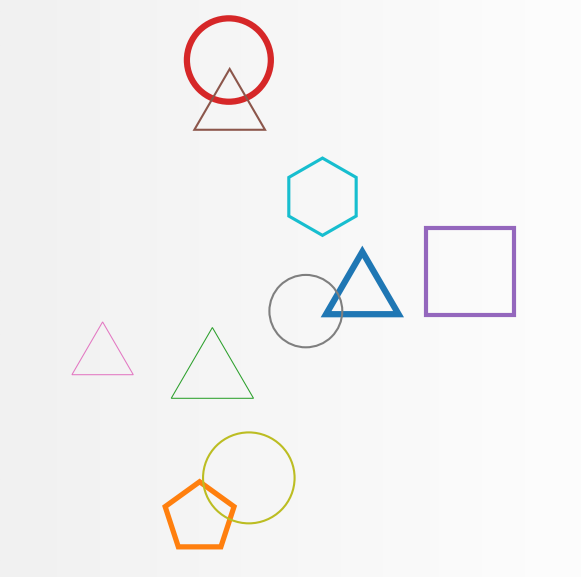[{"shape": "triangle", "thickness": 3, "radius": 0.36, "center": [0.623, 0.491]}, {"shape": "pentagon", "thickness": 2.5, "radius": 0.31, "center": [0.343, 0.103]}, {"shape": "triangle", "thickness": 0.5, "radius": 0.41, "center": [0.365, 0.35]}, {"shape": "circle", "thickness": 3, "radius": 0.36, "center": [0.394, 0.895]}, {"shape": "square", "thickness": 2, "radius": 0.38, "center": [0.808, 0.529]}, {"shape": "triangle", "thickness": 1, "radius": 0.35, "center": [0.395, 0.81]}, {"shape": "triangle", "thickness": 0.5, "radius": 0.3, "center": [0.177, 0.381]}, {"shape": "circle", "thickness": 1, "radius": 0.31, "center": [0.526, 0.46]}, {"shape": "circle", "thickness": 1, "radius": 0.39, "center": [0.428, 0.172]}, {"shape": "hexagon", "thickness": 1.5, "radius": 0.33, "center": [0.555, 0.658]}]